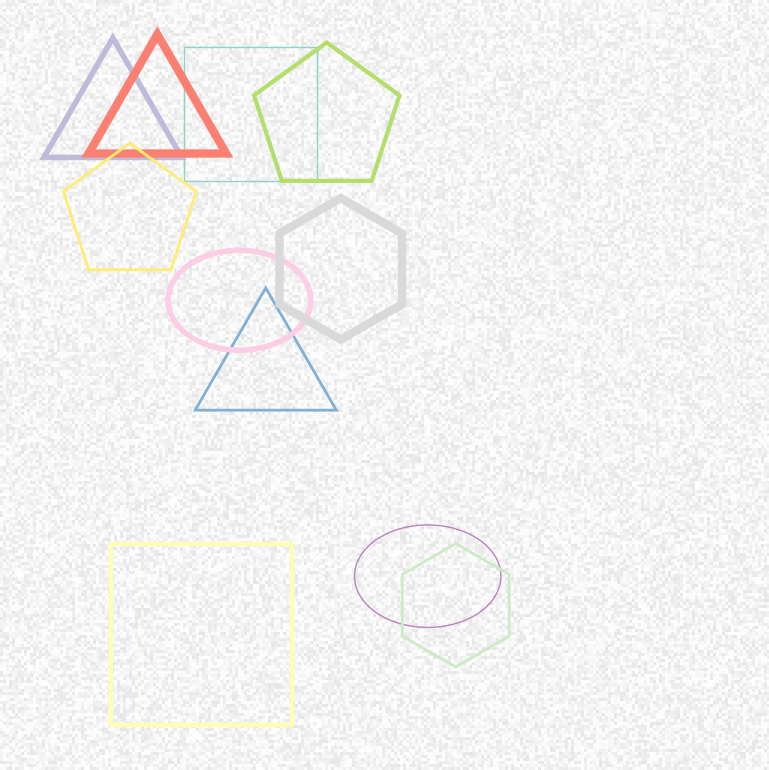[{"shape": "square", "thickness": 0.5, "radius": 0.43, "center": [0.326, 0.852]}, {"shape": "square", "thickness": 1.5, "radius": 0.59, "center": [0.262, 0.176]}, {"shape": "triangle", "thickness": 2, "radius": 0.52, "center": [0.147, 0.847]}, {"shape": "triangle", "thickness": 3, "radius": 0.52, "center": [0.204, 0.852]}, {"shape": "triangle", "thickness": 1, "radius": 0.53, "center": [0.345, 0.52]}, {"shape": "pentagon", "thickness": 1.5, "radius": 0.5, "center": [0.424, 0.845]}, {"shape": "oval", "thickness": 2, "radius": 0.46, "center": [0.311, 0.61]}, {"shape": "hexagon", "thickness": 3, "radius": 0.46, "center": [0.443, 0.651]}, {"shape": "oval", "thickness": 0.5, "radius": 0.48, "center": [0.555, 0.252]}, {"shape": "hexagon", "thickness": 1, "radius": 0.4, "center": [0.592, 0.214]}, {"shape": "pentagon", "thickness": 1, "radius": 0.45, "center": [0.169, 0.723]}]